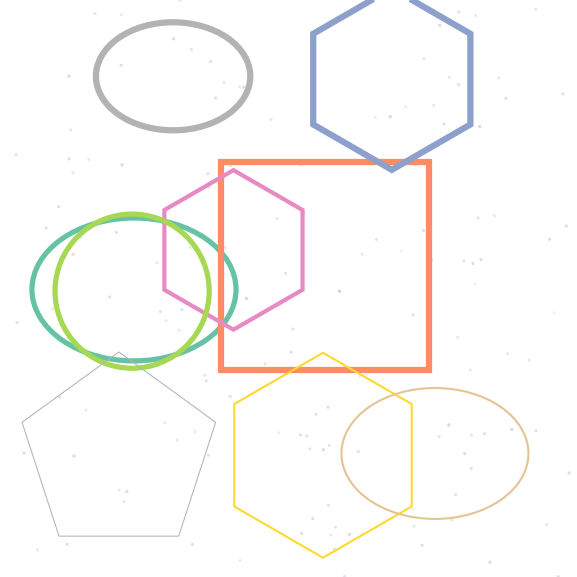[{"shape": "oval", "thickness": 2.5, "radius": 0.88, "center": [0.232, 0.498]}, {"shape": "square", "thickness": 3, "radius": 0.9, "center": [0.563, 0.539]}, {"shape": "hexagon", "thickness": 3, "radius": 0.79, "center": [0.678, 0.862]}, {"shape": "hexagon", "thickness": 2, "radius": 0.69, "center": [0.404, 0.566]}, {"shape": "circle", "thickness": 2.5, "radius": 0.67, "center": [0.229, 0.495]}, {"shape": "hexagon", "thickness": 1, "radius": 0.89, "center": [0.559, 0.211]}, {"shape": "oval", "thickness": 1, "radius": 0.81, "center": [0.753, 0.214]}, {"shape": "pentagon", "thickness": 0.5, "radius": 0.88, "center": [0.206, 0.213]}, {"shape": "oval", "thickness": 3, "radius": 0.67, "center": [0.3, 0.867]}]